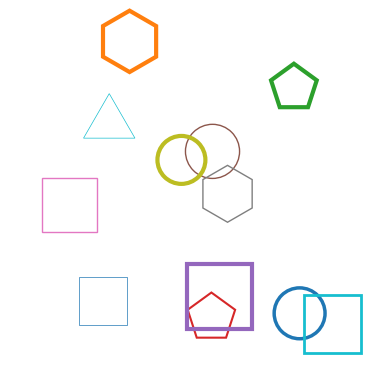[{"shape": "circle", "thickness": 2.5, "radius": 0.33, "center": [0.778, 0.186]}, {"shape": "square", "thickness": 0.5, "radius": 0.31, "center": [0.267, 0.218]}, {"shape": "hexagon", "thickness": 3, "radius": 0.4, "center": [0.337, 0.893]}, {"shape": "pentagon", "thickness": 3, "radius": 0.31, "center": [0.763, 0.772]}, {"shape": "pentagon", "thickness": 1.5, "radius": 0.32, "center": [0.549, 0.175]}, {"shape": "square", "thickness": 3, "radius": 0.42, "center": [0.569, 0.229]}, {"shape": "circle", "thickness": 1, "radius": 0.35, "center": [0.552, 0.607]}, {"shape": "square", "thickness": 1, "radius": 0.35, "center": [0.18, 0.467]}, {"shape": "hexagon", "thickness": 1, "radius": 0.37, "center": [0.591, 0.497]}, {"shape": "circle", "thickness": 3, "radius": 0.31, "center": [0.471, 0.585]}, {"shape": "square", "thickness": 2, "radius": 0.37, "center": [0.863, 0.158]}, {"shape": "triangle", "thickness": 0.5, "radius": 0.39, "center": [0.284, 0.68]}]